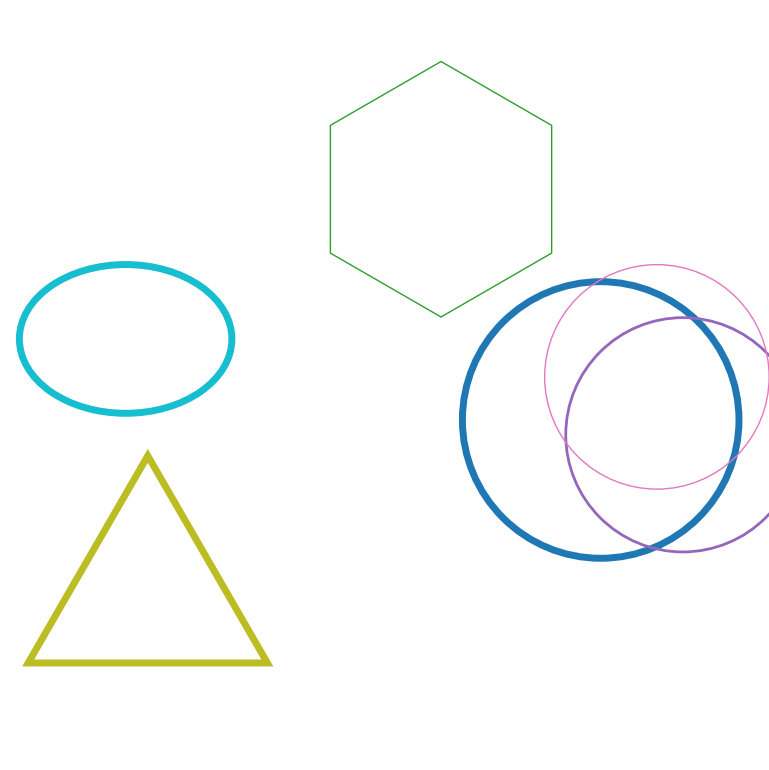[{"shape": "circle", "thickness": 2.5, "radius": 0.9, "center": [0.78, 0.455]}, {"shape": "hexagon", "thickness": 0.5, "radius": 0.83, "center": [0.573, 0.754]}, {"shape": "circle", "thickness": 1, "radius": 0.76, "center": [0.887, 0.435]}, {"shape": "circle", "thickness": 0.5, "radius": 0.73, "center": [0.853, 0.511]}, {"shape": "triangle", "thickness": 2.5, "radius": 0.9, "center": [0.192, 0.229]}, {"shape": "oval", "thickness": 2.5, "radius": 0.69, "center": [0.163, 0.56]}]